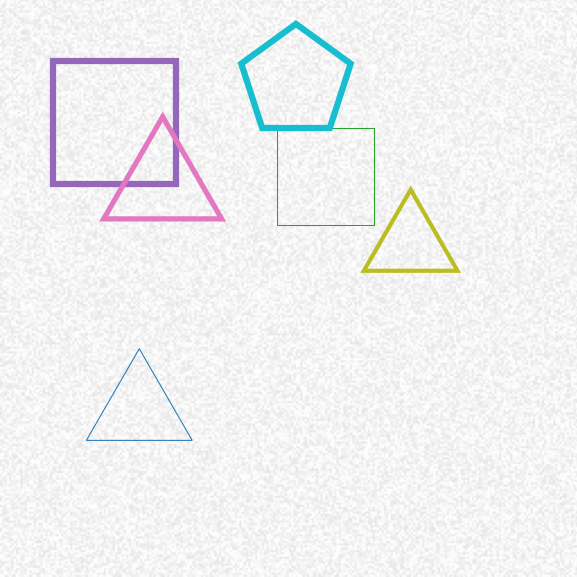[{"shape": "triangle", "thickness": 0.5, "radius": 0.53, "center": [0.241, 0.289]}, {"shape": "square", "thickness": 0.5, "radius": 0.42, "center": [0.564, 0.693]}, {"shape": "square", "thickness": 3, "radius": 0.53, "center": [0.198, 0.787]}, {"shape": "triangle", "thickness": 2.5, "radius": 0.59, "center": [0.282, 0.679]}, {"shape": "triangle", "thickness": 2, "radius": 0.47, "center": [0.711, 0.577]}, {"shape": "pentagon", "thickness": 3, "radius": 0.5, "center": [0.513, 0.858]}]